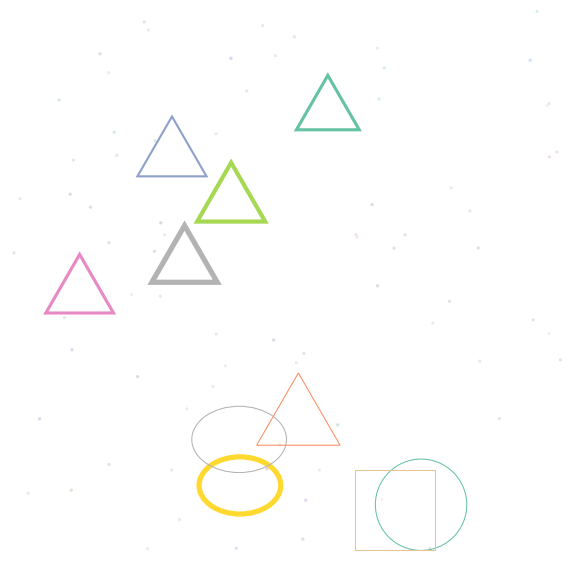[{"shape": "circle", "thickness": 0.5, "radius": 0.4, "center": [0.729, 0.125]}, {"shape": "triangle", "thickness": 1.5, "radius": 0.31, "center": [0.568, 0.806]}, {"shape": "triangle", "thickness": 0.5, "radius": 0.42, "center": [0.517, 0.27]}, {"shape": "triangle", "thickness": 1, "radius": 0.35, "center": [0.298, 0.728]}, {"shape": "triangle", "thickness": 1.5, "radius": 0.34, "center": [0.138, 0.491]}, {"shape": "triangle", "thickness": 2, "radius": 0.34, "center": [0.4, 0.649]}, {"shape": "oval", "thickness": 2.5, "radius": 0.35, "center": [0.415, 0.159]}, {"shape": "square", "thickness": 0.5, "radius": 0.35, "center": [0.684, 0.116]}, {"shape": "triangle", "thickness": 2.5, "radius": 0.33, "center": [0.32, 0.543]}, {"shape": "oval", "thickness": 0.5, "radius": 0.41, "center": [0.414, 0.238]}]